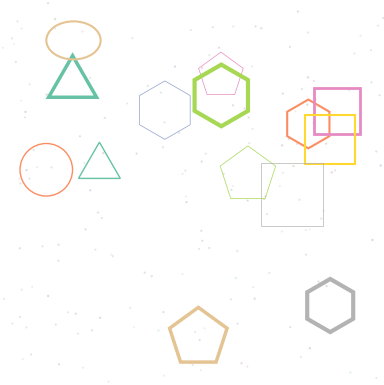[{"shape": "triangle", "thickness": 1, "radius": 0.31, "center": [0.258, 0.568]}, {"shape": "triangle", "thickness": 2.5, "radius": 0.36, "center": [0.189, 0.783]}, {"shape": "circle", "thickness": 1, "radius": 0.34, "center": [0.12, 0.559]}, {"shape": "hexagon", "thickness": 1.5, "radius": 0.32, "center": [0.801, 0.678]}, {"shape": "hexagon", "thickness": 0.5, "radius": 0.38, "center": [0.428, 0.714]}, {"shape": "pentagon", "thickness": 0.5, "radius": 0.3, "center": [0.574, 0.804]}, {"shape": "square", "thickness": 2, "radius": 0.3, "center": [0.875, 0.711]}, {"shape": "pentagon", "thickness": 0.5, "radius": 0.38, "center": [0.644, 0.545]}, {"shape": "hexagon", "thickness": 3, "radius": 0.4, "center": [0.575, 0.752]}, {"shape": "square", "thickness": 1.5, "radius": 0.32, "center": [0.856, 0.638]}, {"shape": "pentagon", "thickness": 2.5, "radius": 0.39, "center": [0.515, 0.123]}, {"shape": "oval", "thickness": 1.5, "radius": 0.35, "center": [0.191, 0.895]}, {"shape": "hexagon", "thickness": 3, "radius": 0.34, "center": [0.858, 0.206]}, {"shape": "square", "thickness": 0.5, "radius": 0.41, "center": [0.758, 0.495]}]